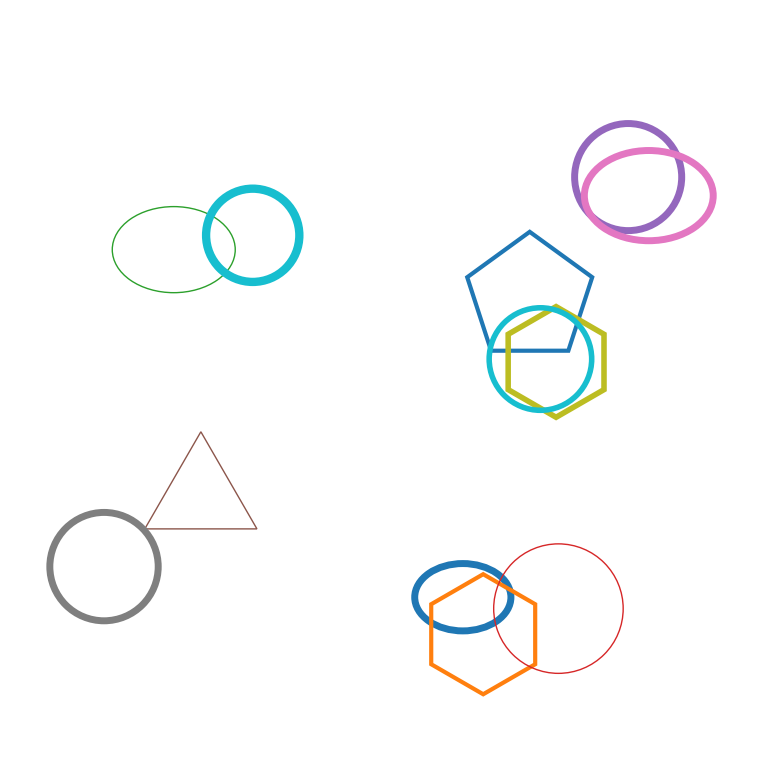[{"shape": "pentagon", "thickness": 1.5, "radius": 0.43, "center": [0.688, 0.614]}, {"shape": "oval", "thickness": 2.5, "radius": 0.31, "center": [0.601, 0.224]}, {"shape": "hexagon", "thickness": 1.5, "radius": 0.39, "center": [0.628, 0.176]}, {"shape": "oval", "thickness": 0.5, "radius": 0.4, "center": [0.226, 0.676]}, {"shape": "circle", "thickness": 0.5, "radius": 0.42, "center": [0.725, 0.21]}, {"shape": "circle", "thickness": 2.5, "radius": 0.35, "center": [0.816, 0.77]}, {"shape": "triangle", "thickness": 0.5, "radius": 0.42, "center": [0.261, 0.355]}, {"shape": "oval", "thickness": 2.5, "radius": 0.42, "center": [0.843, 0.746]}, {"shape": "circle", "thickness": 2.5, "radius": 0.35, "center": [0.135, 0.264]}, {"shape": "hexagon", "thickness": 2, "radius": 0.36, "center": [0.722, 0.53]}, {"shape": "circle", "thickness": 3, "radius": 0.3, "center": [0.328, 0.694]}, {"shape": "circle", "thickness": 2, "radius": 0.33, "center": [0.702, 0.534]}]